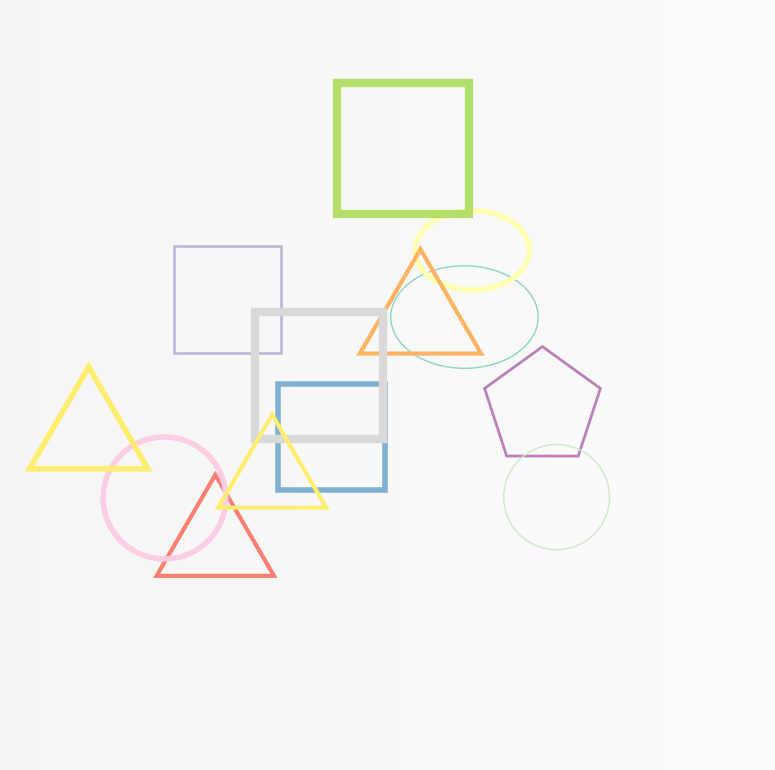[{"shape": "oval", "thickness": 0.5, "radius": 0.48, "center": [0.599, 0.588]}, {"shape": "oval", "thickness": 2, "radius": 0.37, "center": [0.61, 0.675]}, {"shape": "square", "thickness": 1, "radius": 0.35, "center": [0.293, 0.611]}, {"shape": "triangle", "thickness": 1.5, "radius": 0.44, "center": [0.278, 0.296]}, {"shape": "square", "thickness": 2, "radius": 0.34, "center": [0.427, 0.432]}, {"shape": "triangle", "thickness": 1.5, "radius": 0.45, "center": [0.543, 0.586]}, {"shape": "square", "thickness": 3, "radius": 0.43, "center": [0.52, 0.807]}, {"shape": "circle", "thickness": 2, "radius": 0.4, "center": [0.212, 0.353]}, {"shape": "square", "thickness": 3, "radius": 0.41, "center": [0.412, 0.512]}, {"shape": "pentagon", "thickness": 1, "radius": 0.39, "center": [0.7, 0.471]}, {"shape": "circle", "thickness": 0.5, "radius": 0.34, "center": [0.718, 0.354]}, {"shape": "triangle", "thickness": 2, "radius": 0.44, "center": [0.114, 0.435]}, {"shape": "triangle", "thickness": 1.5, "radius": 0.4, "center": [0.351, 0.381]}]